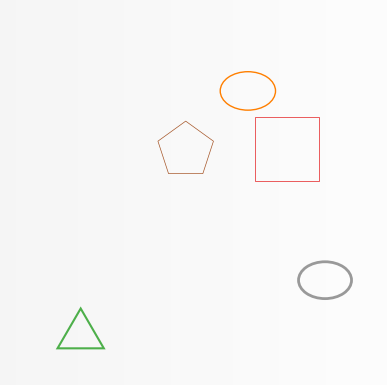[{"shape": "square", "thickness": 0.5, "radius": 0.41, "center": [0.74, 0.613]}, {"shape": "triangle", "thickness": 1.5, "radius": 0.34, "center": [0.208, 0.13]}, {"shape": "oval", "thickness": 1, "radius": 0.36, "center": [0.64, 0.764]}, {"shape": "pentagon", "thickness": 0.5, "radius": 0.38, "center": [0.479, 0.61]}, {"shape": "oval", "thickness": 2, "radius": 0.34, "center": [0.839, 0.272]}]